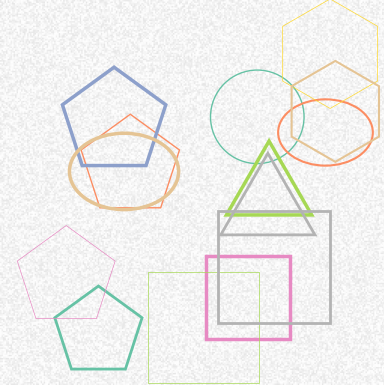[{"shape": "circle", "thickness": 1, "radius": 0.61, "center": [0.668, 0.697]}, {"shape": "pentagon", "thickness": 2, "radius": 0.6, "center": [0.256, 0.138]}, {"shape": "pentagon", "thickness": 1, "radius": 0.67, "center": [0.338, 0.569]}, {"shape": "oval", "thickness": 1.5, "radius": 0.61, "center": [0.845, 0.656]}, {"shape": "pentagon", "thickness": 2.5, "radius": 0.71, "center": [0.296, 0.684]}, {"shape": "pentagon", "thickness": 0.5, "radius": 0.67, "center": [0.172, 0.281]}, {"shape": "square", "thickness": 2.5, "radius": 0.54, "center": [0.644, 0.228]}, {"shape": "triangle", "thickness": 2.5, "radius": 0.64, "center": [0.699, 0.506]}, {"shape": "square", "thickness": 0.5, "radius": 0.72, "center": [0.528, 0.149]}, {"shape": "hexagon", "thickness": 0.5, "radius": 0.71, "center": [0.857, 0.861]}, {"shape": "oval", "thickness": 2.5, "radius": 0.71, "center": [0.322, 0.555]}, {"shape": "hexagon", "thickness": 1.5, "radius": 0.66, "center": [0.871, 0.711]}, {"shape": "triangle", "thickness": 2, "radius": 0.71, "center": [0.696, 0.461]}, {"shape": "square", "thickness": 2, "radius": 0.72, "center": [0.712, 0.307]}]